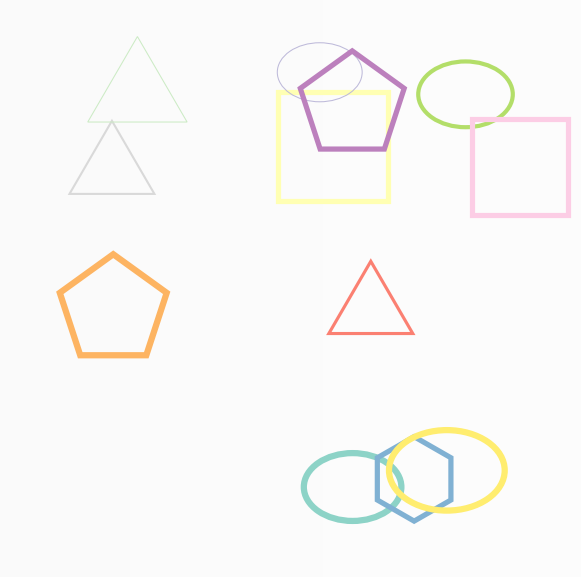[{"shape": "oval", "thickness": 3, "radius": 0.42, "center": [0.607, 0.156]}, {"shape": "square", "thickness": 2.5, "radius": 0.47, "center": [0.573, 0.745]}, {"shape": "oval", "thickness": 0.5, "radius": 0.37, "center": [0.55, 0.874]}, {"shape": "triangle", "thickness": 1.5, "radius": 0.42, "center": [0.638, 0.463]}, {"shape": "hexagon", "thickness": 2.5, "radius": 0.37, "center": [0.712, 0.17]}, {"shape": "pentagon", "thickness": 3, "radius": 0.48, "center": [0.195, 0.462]}, {"shape": "oval", "thickness": 2, "radius": 0.41, "center": [0.801, 0.836]}, {"shape": "square", "thickness": 2.5, "radius": 0.41, "center": [0.895, 0.71]}, {"shape": "triangle", "thickness": 1, "radius": 0.42, "center": [0.193, 0.706]}, {"shape": "pentagon", "thickness": 2.5, "radius": 0.47, "center": [0.606, 0.817]}, {"shape": "triangle", "thickness": 0.5, "radius": 0.49, "center": [0.236, 0.837]}, {"shape": "oval", "thickness": 3, "radius": 0.5, "center": [0.769, 0.185]}]